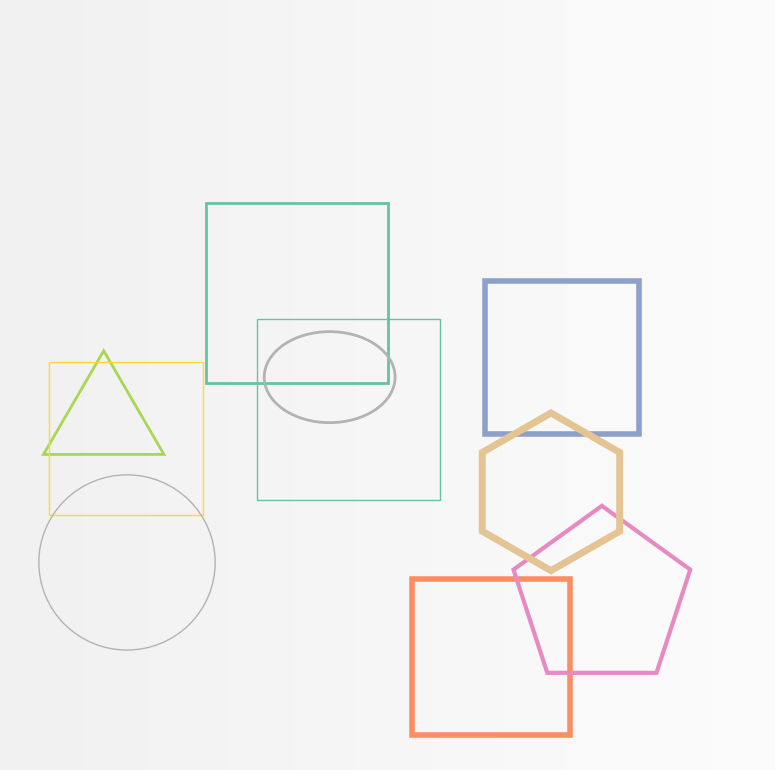[{"shape": "square", "thickness": 0.5, "radius": 0.59, "center": [0.45, 0.468]}, {"shape": "square", "thickness": 1, "radius": 0.59, "center": [0.383, 0.62]}, {"shape": "square", "thickness": 2, "radius": 0.51, "center": [0.633, 0.147]}, {"shape": "square", "thickness": 2, "radius": 0.5, "center": [0.725, 0.535]}, {"shape": "pentagon", "thickness": 1.5, "radius": 0.6, "center": [0.777, 0.223]}, {"shape": "triangle", "thickness": 1, "radius": 0.45, "center": [0.134, 0.455]}, {"shape": "square", "thickness": 0.5, "radius": 0.5, "center": [0.162, 0.43]}, {"shape": "hexagon", "thickness": 2.5, "radius": 0.51, "center": [0.711, 0.361]}, {"shape": "oval", "thickness": 1, "radius": 0.42, "center": [0.425, 0.51]}, {"shape": "circle", "thickness": 0.5, "radius": 0.57, "center": [0.164, 0.27]}]